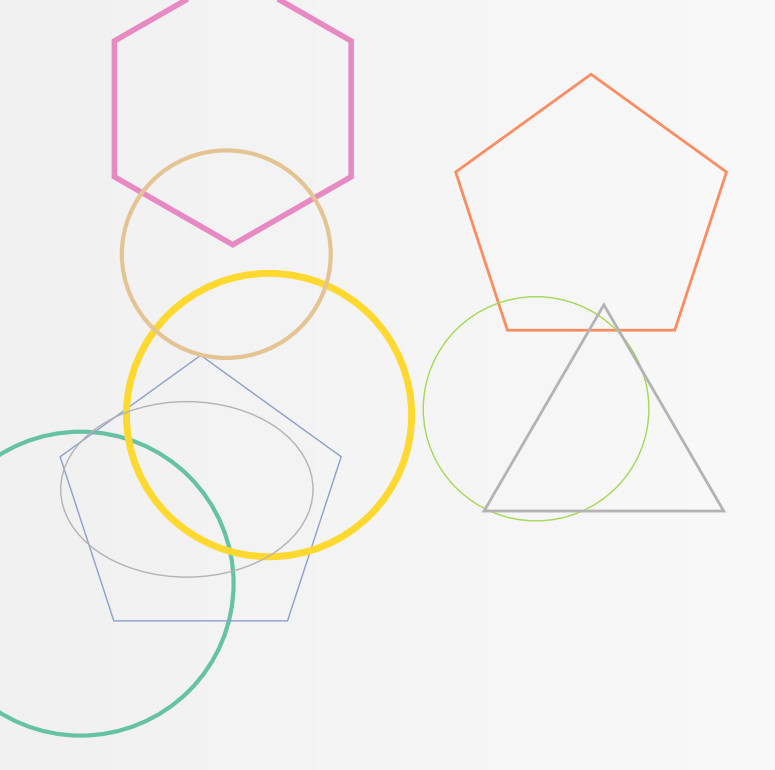[{"shape": "circle", "thickness": 1.5, "radius": 0.99, "center": [0.104, 0.242]}, {"shape": "pentagon", "thickness": 1, "radius": 0.92, "center": [0.763, 0.72]}, {"shape": "pentagon", "thickness": 0.5, "radius": 0.95, "center": [0.259, 0.348]}, {"shape": "hexagon", "thickness": 2, "radius": 0.88, "center": [0.3, 0.859]}, {"shape": "circle", "thickness": 0.5, "radius": 0.73, "center": [0.692, 0.469]}, {"shape": "circle", "thickness": 2.5, "radius": 0.92, "center": [0.347, 0.461]}, {"shape": "circle", "thickness": 1.5, "radius": 0.67, "center": [0.292, 0.67]}, {"shape": "triangle", "thickness": 1, "radius": 0.89, "center": [0.779, 0.426]}, {"shape": "oval", "thickness": 0.5, "radius": 0.81, "center": [0.241, 0.364]}]